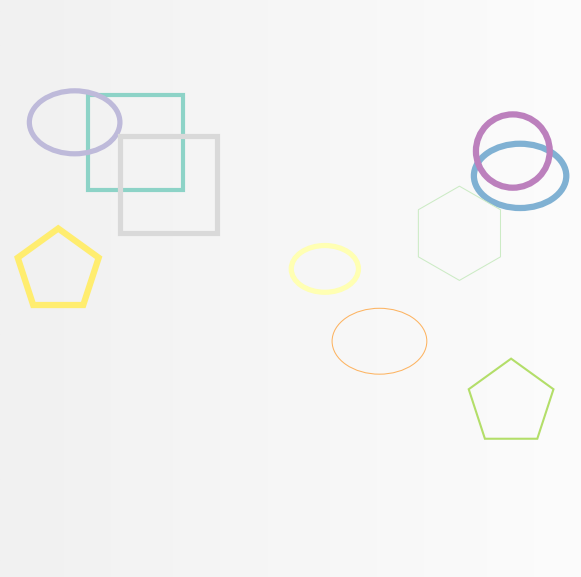[{"shape": "square", "thickness": 2, "radius": 0.41, "center": [0.233, 0.752]}, {"shape": "oval", "thickness": 2.5, "radius": 0.29, "center": [0.559, 0.534]}, {"shape": "oval", "thickness": 2.5, "radius": 0.39, "center": [0.128, 0.787]}, {"shape": "oval", "thickness": 3, "radius": 0.4, "center": [0.895, 0.695]}, {"shape": "oval", "thickness": 0.5, "radius": 0.41, "center": [0.653, 0.408]}, {"shape": "pentagon", "thickness": 1, "radius": 0.38, "center": [0.879, 0.301]}, {"shape": "square", "thickness": 2.5, "radius": 0.42, "center": [0.29, 0.68]}, {"shape": "circle", "thickness": 3, "radius": 0.32, "center": [0.882, 0.738]}, {"shape": "hexagon", "thickness": 0.5, "radius": 0.41, "center": [0.79, 0.595]}, {"shape": "pentagon", "thickness": 3, "radius": 0.37, "center": [0.1, 0.53]}]